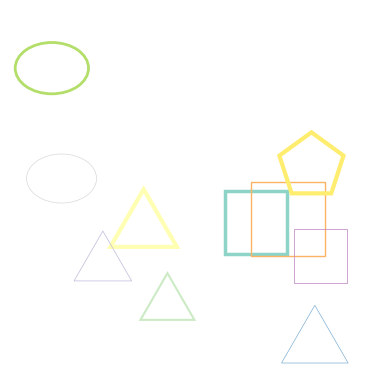[{"shape": "square", "thickness": 2.5, "radius": 0.41, "center": [0.665, 0.422]}, {"shape": "triangle", "thickness": 3, "radius": 0.5, "center": [0.373, 0.409]}, {"shape": "triangle", "thickness": 0.5, "radius": 0.43, "center": [0.267, 0.314]}, {"shape": "triangle", "thickness": 0.5, "radius": 0.5, "center": [0.818, 0.107]}, {"shape": "square", "thickness": 1, "radius": 0.48, "center": [0.748, 0.432]}, {"shape": "oval", "thickness": 2, "radius": 0.48, "center": [0.135, 0.823]}, {"shape": "oval", "thickness": 0.5, "radius": 0.45, "center": [0.16, 0.536]}, {"shape": "square", "thickness": 0.5, "radius": 0.35, "center": [0.832, 0.336]}, {"shape": "triangle", "thickness": 1.5, "radius": 0.4, "center": [0.435, 0.21]}, {"shape": "pentagon", "thickness": 3, "radius": 0.44, "center": [0.809, 0.569]}]